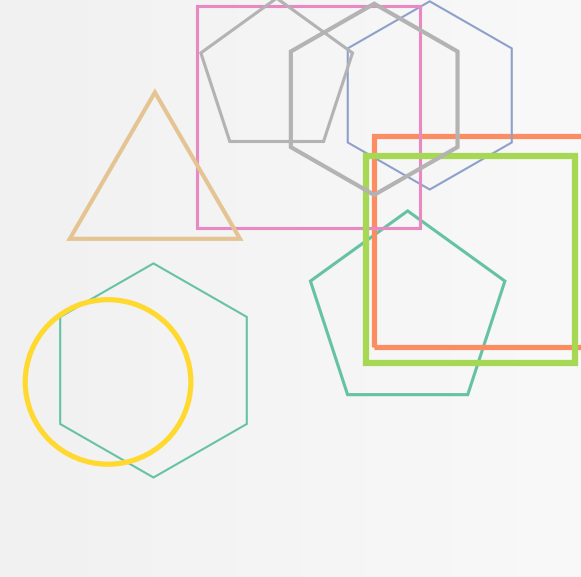[{"shape": "pentagon", "thickness": 1.5, "radius": 0.88, "center": [0.701, 0.458]}, {"shape": "hexagon", "thickness": 1, "radius": 0.93, "center": [0.264, 0.358]}, {"shape": "square", "thickness": 2.5, "radius": 0.91, "center": [0.826, 0.581]}, {"shape": "hexagon", "thickness": 1, "radius": 0.81, "center": [0.739, 0.834]}, {"shape": "square", "thickness": 1.5, "radius": 0.96, "center": [0.531, 0.797]}, {"shape": "square", "thickness": 3, "radius": 0.9, "center": [0.81, 0.55]}, {"shape": "circle", "thickness": 2.5, "radius": 0.71, "center": [0.186, 0.338]}, {"shape": "triangle", "thickness": 2, "radius": 0.85, "center": [0.266, 0.67]}, {"shape": "hexagon", "thickness": 2, "radius": 0.83, "center": [0.644, 0.827]}, {"shape": "pentagon", "thickness": 1.5, "radius": 0.69, "center": [0.476, 0.865]}]